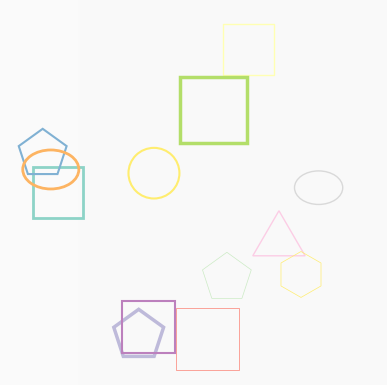[{"shape": "square", "thickness": 2, "radius": 0.33, "center": [0.15, 0.5]}, {"shape": "square", "thickness": 1, "radius": 0.33, "center": [0.642, 0.871]}, {"shape": "pentagon", "thickness": 2.5, "radius": 0.34, "center": [0.358, 0.129]}, {"shape": "square", "thickness": 0.5, "radius": 0.4, "center": [0.535, 0.12]}, {"shape": "pentagon", "thickness": 1.5, "radius": 0.32, "center": [0.11, 0.6]}, {"shape": "oval", "thickness": 2, "radius": 0.36, "center": [0.131, 0.56]}, {"shape": "square", "thickness": 2.5, "radius": 0.43, "center": [0.551, 0.715]}, {"shape": "triangle", "thickness": 1, "radius": 0.39, "center": [0.72, 0.375]}, {"shape": "oval", "thickness": 1, "radius": 0.31, "center": [0.822, 0.513]}, {"shape": "square", "thickness": 1.5, "radius": 0.34, "center": [0.383, 0.15]}, {"shape": "pentagon", "thickness": 0.5, "radius": 0.33, "center": [0.585, 0.279]}, {"shape": "circle", "thickness": 1.5, "radius": 0.33, "center": [0.397, 0.55]}, {"shape": "hexagon", "thickness": 0.5, "radius": 0.3, "center": [0.777, 0.287]}]